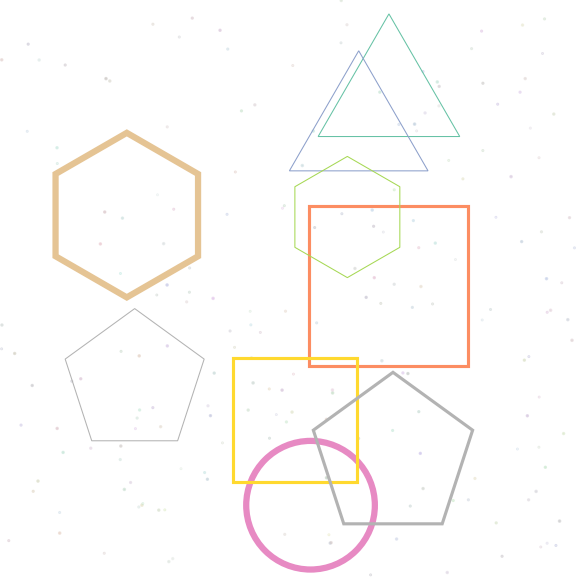[{"shape": "triangle", "thickness": 0.5, "radius": 0.71, "center": [0.673, 0.834]}, {"shape": "square", "thickness": 1.5, "radius": 0.69, "center": [0.673, 0.504]}, {"shape": "triangle", "thickness": 0.5, "radius": 0.69, "center": [0.621, 0.773]}, {"shape": "circle", "thickness": 3, "radius": 0.56, "center": [0.538, 0.124]}, {"shape": "hexagon", "thickness": 0.5, "radius": 0.52, "center": [0.601, 0.623]}, {"shape": "square", "thickness": 1.5, "radius": 0.54, "center": [0.511, 0.272]}, {"shape": "hexagon", "thickness": 3, "radius": 0.71, "center": [0.22, 0.627]}, {"shape": "pentagon", "thickness": 0.5, "radius": 0.63, "center": [0.233, 0.338]}, {"shape": "pentagon", "thickness": 1.5, "radius": 0.73, "center": [0.68, 0.209]}]